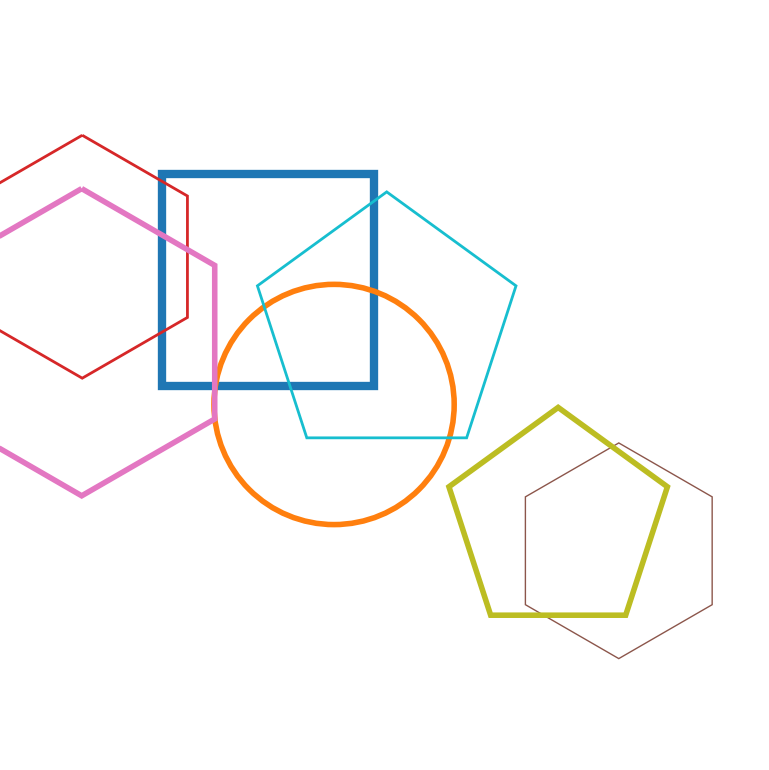[{"shape": "square", "thickness": 3, "radius": 0.69, "center": [0.348, 0.636]}, {"shape": "circle", "thickness": 2, "radius": 0.78, "center": [0.434, 0.475]}, {"shape": "hexagon", "thickness": 1, "radius": 0.79, "center": [0.107, 0.667]}, {"shape": "hexagon", "thickness": 0.5, "radius": 0.7, "center": [0.804, 0.285]}, {"shape": "hexagon", "thickness": 2, "radius": 1.0, "center": [0.106, 0.556]}, {"shape": "pentagon", "thickness": 2, "radius": 0.75, "center": [0.725, 0.322]}, {"shape": "pentagon", "thickness": 1, "radius": 0.88, "center": [0.502, 0.574]}]